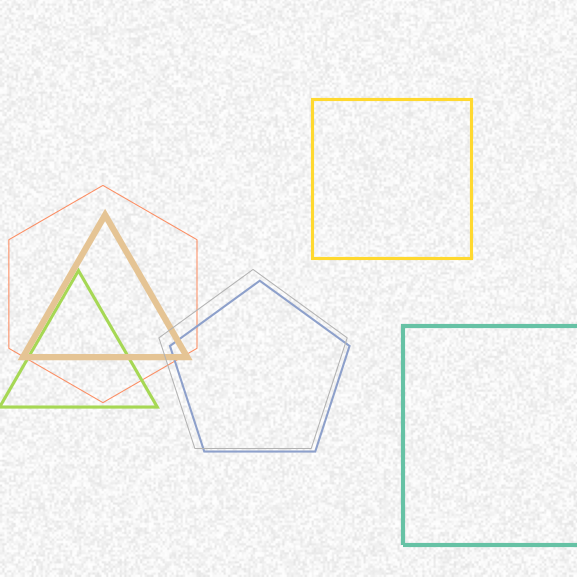[{"shape": "square", "thickness": 2, "radius": 0.95, "center": [0.887, 0.246]}, {"shape": "hexagon", "thickness": 0.5, "radius": 0.94, "center": [0.178, 0.49]}, {"shape": "pentagon", "thickness": 1, "radius": 0.82, "center": [0.45, 0.35]}, {"shape": "triangle", "thickness": 1.5, "radius": 0.79, "center": [0.136, 0.373]}, {"shape": "square", "thickness": 1.5, "radius": 0.69, "center": [0.679, 0.689]}, {"shape": "triangle", "thickness": 3, "radius": 0.82, "center": [0.182, 0.463]}, {"shape": "pentagon", "thickness": 0.5, "radius": 0.86, "center": [0.438, 0.361]}]